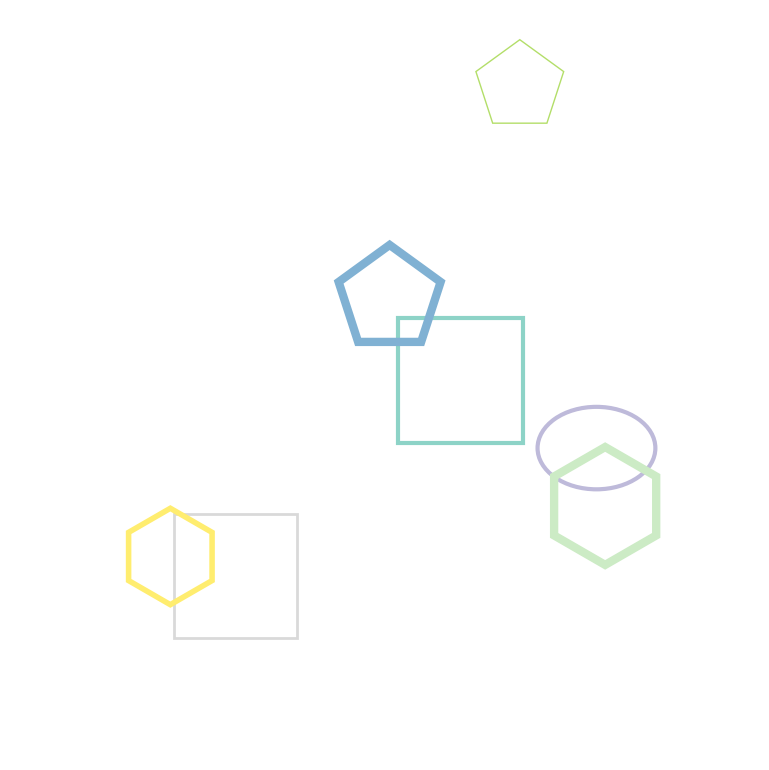[{"shape": "square", "thickness": 1.5, "radius": 0.41, "center": [0.598, 0.506]}, {"shape": "oval", "thickness": 1.5, "radius": 0.38, "center": [0.775, 0.418]}, {"shape": "pentagon", "thickness": 3, "radius": 0.35, "center": [0.506, 0.612]}, {"shape": "pentagon", "thickness": 0.5, "radius": 0.3, "center": [0.675, 0.889]}, {"shape": "square", "thickness": 1, "radius": 0.4, "center": [0.306, 0.252]}, {"shape": "hexagon", "thickness": 3, "radius": 0.38, "center": [0.786, 0.343]}, {"shape": "hexagon", "thickness": 2, "radius": 0.31, "center": [0.221, 0.277]}]